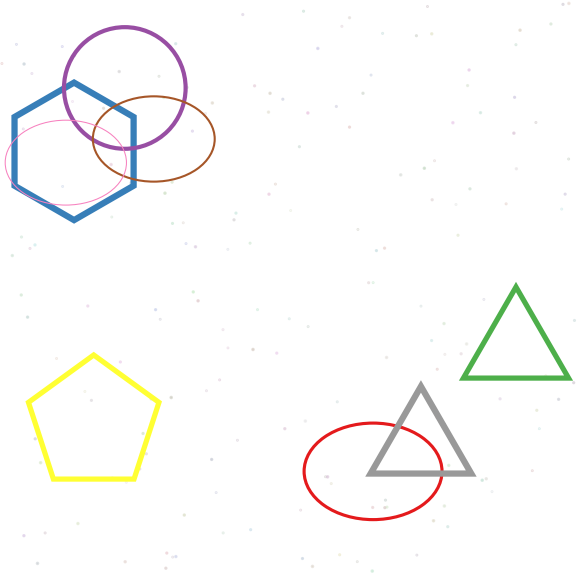[{"shape": "oval", "thickness": 1.5, "radius": 0.6, "center": [0.646, 0.183]}, {"shape": "hexagon", "thickness": 3, "radius": 0.6, "center": [0.128, 0.737]}, {"shape": "triangle", "thickness": 2.5, "radius": 0.53, "center": [0.893, 0.397]}, {"shape": "circle", "thickness": 2, "radius": 0.53, "center": [0.216, 0.847]}, {"shape": "pentagon", "thickness": 2.5, "radius": 0.59, "center": [0.162, 0.266]}, {"shape": "oval", "thickness": 1, "radius": 0.53, "center": [0.266, 0.758]}, {"shape": "oval", "thickness": 0.5, "radius": 0.52, "center": [0.114, 0.718]}, {"shape": "triangle", "thickness": 3, "radius": 0.5, "center": [0.729, 0.229]}]